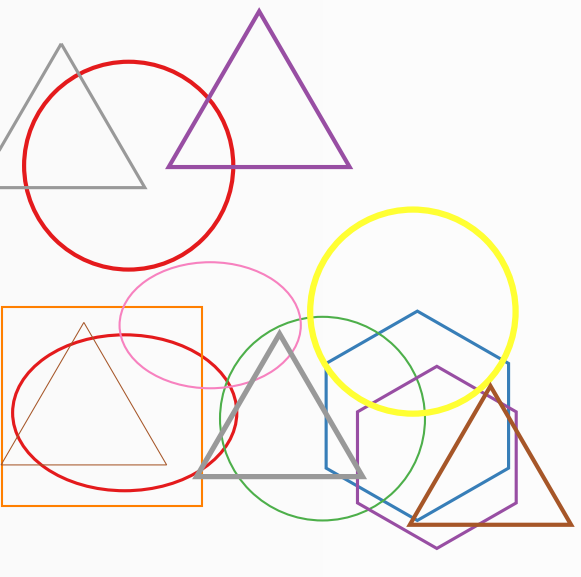[{"shape": "circle", "thickness": 2, "radius": 0.9, "center": [0.221, 0.712]}, {"shape": "oval", "thickness": 1.5, "radius": 0.96, "center": [0.215, 0.284]}, {"shape": "hexagon", "thickness": 1.5, "radius": 0.91, "center": [0.718, 0.279]}, {"shape": "circle", "thickness": 1, "radius": 0.88, "center": [0.555, 0.274]}, {"shape": "hexagon", "thickness": 1.5, "radius": 0.79, "center": [0.752, 0.207]}, {"shape": "triangle", "thickness": 2, "radius": 0.9, "center": [0.446, 0.8]}, {"shape": "square", "thickness": 1, "radius": 0.86, "center": [0.175, 0.295]}, {"shape": "circle", "thickness": 3, "radius": 0.88, "center": [0.71, 0.46]}, {"shape": "triangle", "thickness": 2, "radius": 0.8, "center": [0.844, 0.171]}, {"shape": "triangle", "thickness": 0.5, "radius": 0.82, "center": [0.144, 0.276]}, {"shape": "oval", "thickness": 1, "radius": 0.78, "center": [0.362, 0.436]}, {"shape": "triangle", "thickness": 1.5, "radius": 0.83, "center": [0.105, 0.757]}, {"shape": "triangle", "thickness": 2.5, "radius": 0.82, "center": [0.481, 0.256]}]